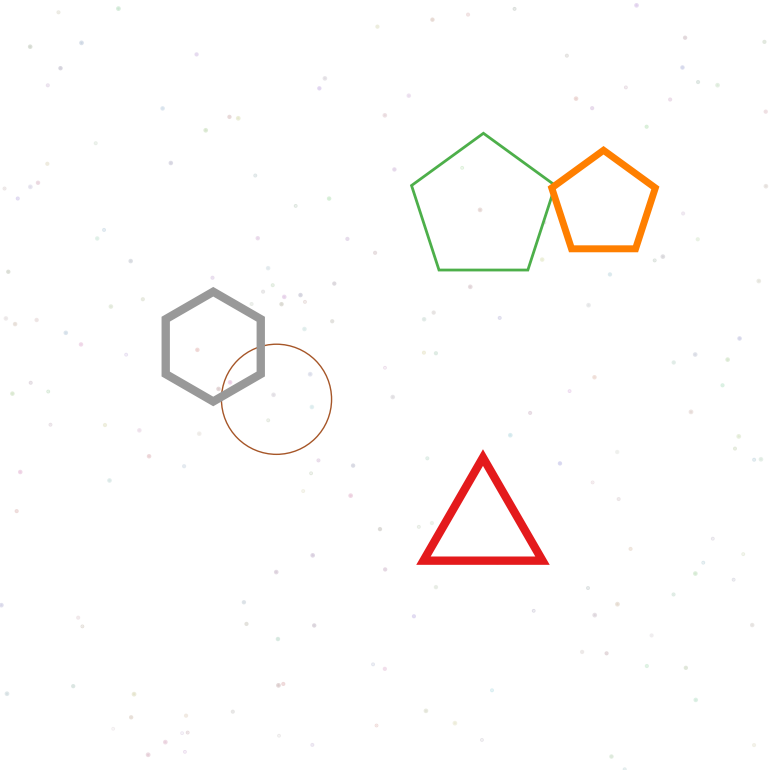[{"shape": "triangle", "thickness": 3, "radius": 0.45, "center": [0.627, 0.316]}, {"shape": "pentagon", "thickness": 1, "radius": 0.49, "center": [0.628, 0.729]}, {"shape": "pentagon", "thickness": 2.5, "radius": 0.35, "center": [0.784, 0.734]}, {"shape": "circle", "thickness": 0.5, "radius": 0.36, "center": [0.359, 0.481]}, {"shape": "hexagon", "thickness": 3, "radius": 0.36, "center": [0.277, 0.55]}]